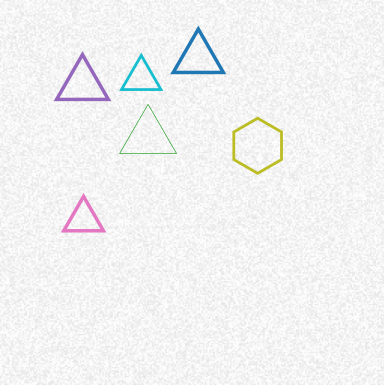[{"shape": "triangle", "thickness": 2.5, "radius": 0.38, "center": [0.515, 0.849]}, {"shape": "triangle", "thickness": 0.5, "radius": 0.43, "center": [0.385, 0.644]}, {"shape": "triangle", "thickness": 2.5, "radius": 0.39, "center": [0.214, 0.781]}, {"shape": "triangle", "thickness": 2.5, "radius": 0.3, "center": [0.217, 0.43]}, {"shape": "hexagon", "thickness": 2, "radius": 0.36, "center": [0.669, 0.621]}, {"shape": "triangle", "thickness": 2, "radius": 0.3, "center": [0.367, 0.797]}]